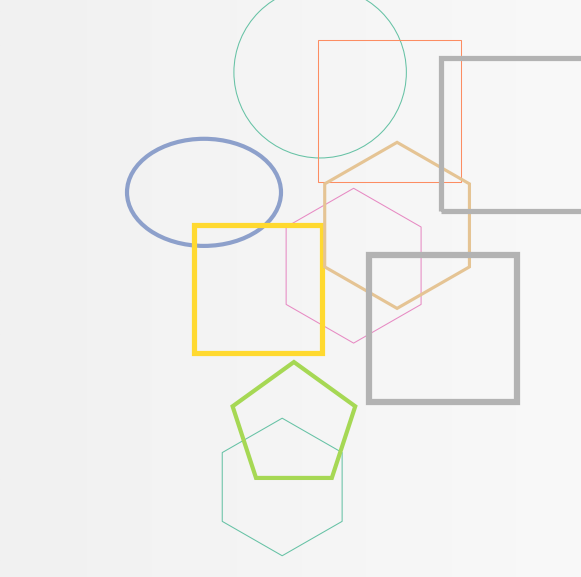[{"shape": "hexagon", "thickness": 0.5, "radius": 0.6, "center": [0.485, 0.156]}, {"shape": "circle", "thickness": 0.5, "radius": 0.74, "center": [0.551, 0.874]}, {"shape": "square", "thickness": 0.5, "radius": 0.61, "center": [0.67, 0.806]}, {"shape": "oval", "thickness": 2, "radius": 0.66, "center": [0.351, 0.666]}, {"shape": "hexagon", "thickness": 0.5, "radius": 0.67, "center": [0.608, 0.539]}, {"shape": "pentagon", "thickness": 2, "radius": 0.55, "center": [0.506, 0.261]}, {"shape": "square", "thickness": 2.5, "radius": 0.55, "center": [0.443, 0.499]}, {"shape": "hexagon", "thickness": 1.5, "radius": 0.72, "center": [0.683, 0.609]}, {"shape": "square", "thickness": 3, "radius": 0.64, "center": [0.762, 0.43]}, {"shape": "square", "thickness": 2.5, "radius": 0.66, "center": [0.892, 0.766]}]